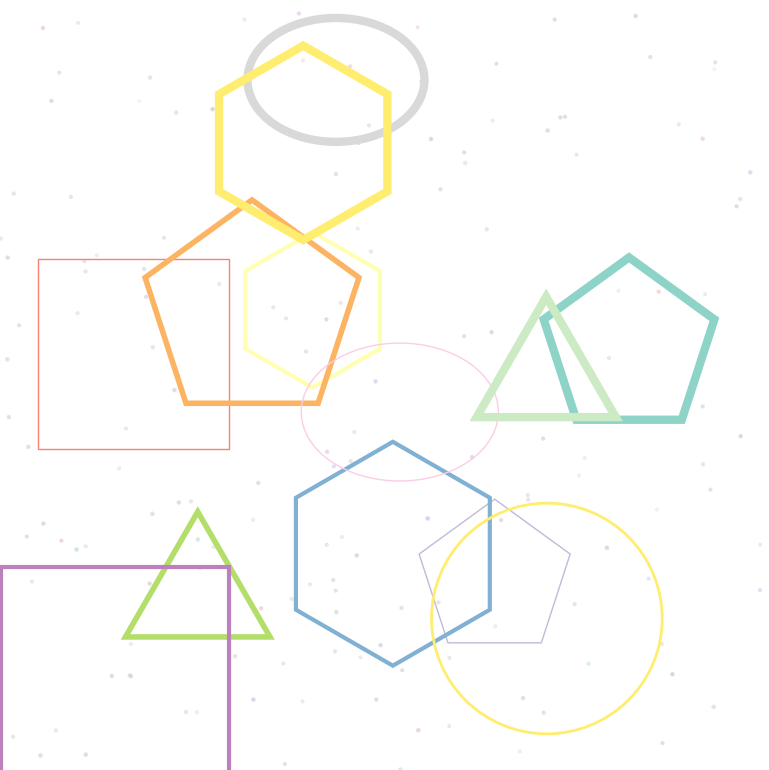[{"shape": "pentagon", "thickness": 3, "radius": 0.58, "center": [0.817, 0.549]}, {"shape": "hexagon", "thickness": 1.5, "radius": 0.5, "center": [0.406, 0.598]}, {"shape": "pentagon", "thickness": 0.5, "radius": 0.52, "center": [0.642, 0.249]}, {"shape": "square", "thickness": 0.5, "radius": 0.62, "center": [0.174, 0.54]}, {"shape": "hexagon", "thickness": 1.5, "radius": 0.73, "center": [0.51, 0.281]}, {"shape": "pentagon", "thickness": 2, "radius": 0.73, "center": [0.327, 0.594]}, {"shape": "triangle", "thickness": 2, "radius": 0.54, "center": [0.257, 0.227]}, {"shape": "oval", "thickness": 0.5, "radius": 0.64, "center": [0.519, 0.465]}, {"shape": "oval", "thickness": 3, "radius": 0.57, "center": [0.436, 0.896]}, {"shape": "square", "thickness": 1.5, "radius": 0.74, "center": [0.149, 0.115]}, {"shape": "triangle", "thickness": 3, "radius": 0.52, "center": [0.709, 0.51]}, {"shape": "circle", "thickness": 1, "radius": 0.75, "center": [0.71, 0.197]}, {"shape": "hexagon", "thickness": 3, "radius": 0.63, "center": [0.394, 0.815]}]